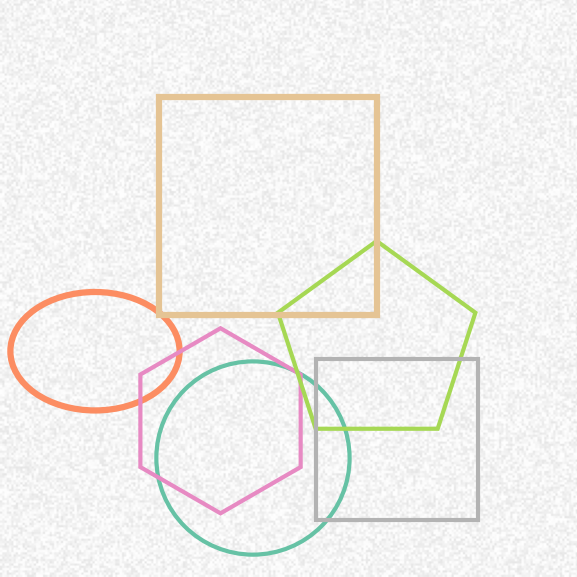[{"shape": "circle", "thickness": 2, "radius": 0.84, "center": [0.438, 0.206]}, {"shape": "oval", "thickness": 3, "radius": 0.73, "center": [0.164, 0.391]}, {"shape": "hexagon", "thickness": 2, "radius": 0.8, "center": [0.382, 0.27]}, {"shape": "pentagon", "thickness": 2, "radius": 0.9, "center": [0.652, 0.402]}, {"shape": "square", "thickness": 3, "radius": 0.94, "center": [0.464, 0.643]}, {"shape": "square", "thickness": 2, "radius": 0.7, "center": [0.688, 0.238]}]